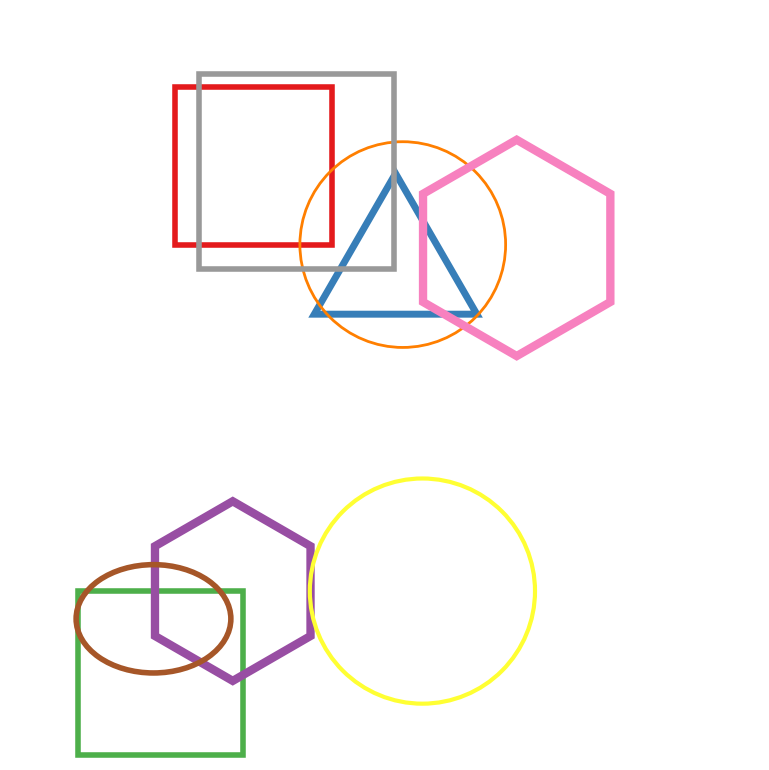[{"shape": "square", "thickness": 2, "radius": 0.51, "center": [0.329, 0.785]}, {"shape": "triangle", "thickness": 2.5, "radius": 0.61, "center": [0.514, 0.653]}, {"shape": "square", "thickness": 2, "radius": 0.53, "center": [0.209, 0.126]}, {"shape": "hexagon", "thickness": 3, "radius": 0.58, "center": [0.302, 0.232]}, {"shape": "circle", "thickness": 1, "radius": 0.67, "center": [0.523, 0.682]}, {"shape": "circle", "thickness": 1.5, "radius": 0.73, "center": [0.549, 0.232]}, {"shape": "oval", "thickness": 2, "radius": 0.5, "center": [0.199, 0.196]}, {"shape": "hexagon", "thickness": 3, "radius": 0.7, "center": [0.671, 0.678]}, {"shape": "square", "thickness": 2, "radius": 0.63, "center": [0.384, 0.777]}]